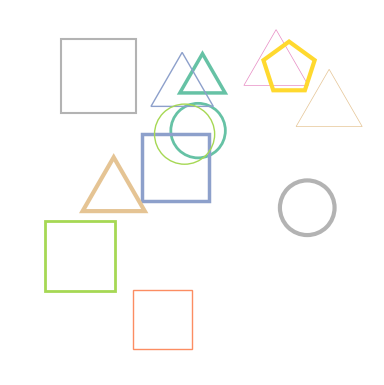[{"shape": "circle", "thickness": 2, "radius": 0.35, "center": [0.514, 0.661]}, {"shape": "triangle", "thickness": 2.5, "radius": 0.34, "center": [0.526, 0.793]}, {"shape": "square", "thickness": 1, "radius": 0.38, "center": [0.422, 0.17]}, {"shape": "triangle", "thickness": 1, "radius": 0.47, "center": [0.473, 0.77]}, {"shape": "square", "thickness": 2.5, "radius": 0.44, "center": [0.457, 0.565]}, {"shape": "triangle", "thickness": 0.5, "radius": 0.48, "center": [0.717, 0.827]}, {"shape": "circle", "thickness": 1, "radius": 0.39, "center": [0.479, 0.652]}, {"shape": "square", "thickness": 2, "radius": 0.45, "center": [0.208, 0.335]}, {"shape": "pentagon", "thickness": 3, "radius": 0.35, "center": [0.751, 0.822]}, {"shape": "triangle", "thickness": 0.5, "radius": 0.5, "center": [0.855, 0.721]}, {"shape": "triangle", "thickness": 3, "radius": 0.47, "center": [0.295, 0.498]}, {"shape": "square", "thickness": 1.5, "radius": 0.48, "center": [0.255, 0.803]}, {"shape": "circle", "thickness": 3, "radius": 0.35, "center": [0.798, 0.46]}]